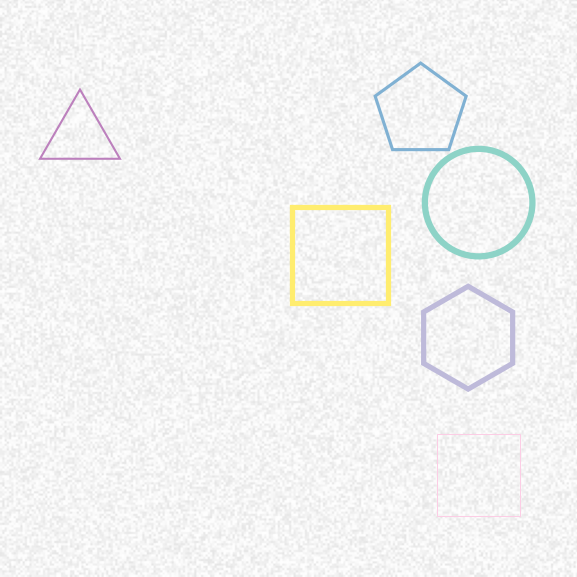[{"shape": "circle", "thickness": 3, "radius": 0.47, "center": [0.829, 0.648]}, {"shape": "hexagon", "thickness": 2.5, "radius": 0.44, "center": [0.811, 0.414]}, {"shape": "pentagon", "thickness": 1.5, "radius": 0.41, "center": [0.728, 0.807]}, {"shape": "square", "thickness": 0.5, "radius": 0.36, "center": [0.828, 0.176]}, {"shape": "triangle", "thickness": 1, "radius": 0.4, "center": [0.139, 0.764]}, {"shape": "square", "thickness": 2.5, "radius": 0.42, "center": [0.588, 0.558]}]